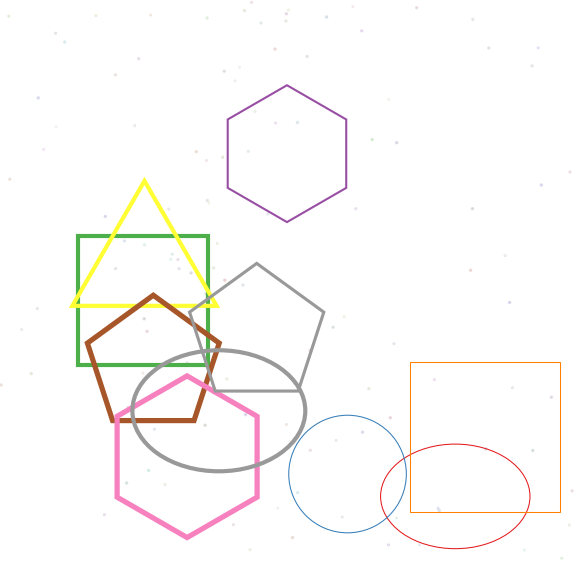[{"shape": "oval", "thickness": 0.5, "radius": 0.65, "center": [0.788, 0.14]}, {"shape": "circle", "thickness": 0.5, "radius": 0.51, "center": [0.602, 0.178]}, {"shape": "square", "thickness": 2, "radius": 0.56, "center": [0.247, 0.479]}, {"shape": "hexagon", "thickness": 1, "radius": 0.59, "center": [0.497, 0.733]}, {"shape": "square", "thickness": 0.5, "radius": 0.65, "center": [0.839, 0.243]}, {"shape": "triangle", "thickness": 2, "radius": 0.72, "center": [0.25, 0.542]}, {"shape": "pentagon", "thickness": 2.5, "radius": 0.6, "center": [0.265, 0.368]}, {"shape": "hexagon", "thickness": 2.5, "radius": 0.7, "center": [0.324, 0.208]}, {"shape": "oval", "thickness": 2, "radius": 0.75, "center": [0.379, 0.288]}, {"shape": "pentagon", "thickness": 1.5, "radius": 0.61, "center": [0.444, 0.421]}]